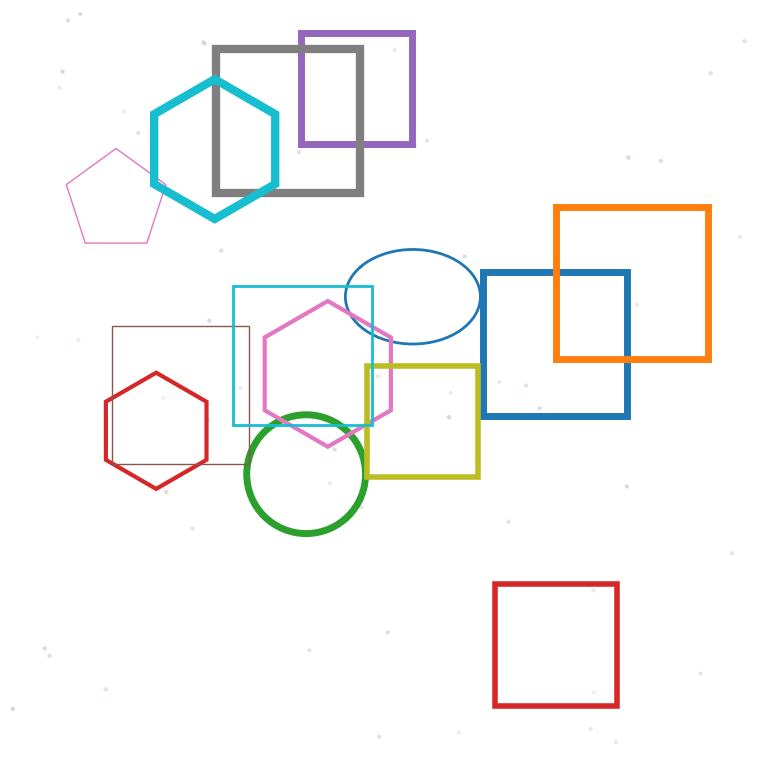[{"shape": "oval", "thickness": 1, "radius": 0.44, "center": [0.536, 0.615]}, {"shape": "square", "thickness": 2.5, "radius": 0.46, "center": [0.721, 0.553]}, {"shape": "square", "thickness": 2.5, "radius": 0.49, "center": [0.821, 0.632]}, {"shape": "circle", "thickness": 2.5, "radius": 0.39, "center": [0.398, 0.384]}, {"shape": "hexagon", "thickness": 1.5, "radius": 0.38, "center": [0.203, 0.441]}, {"shape": "square", "thickness": 2, "radius": 0.4, "center": [0.722, 0.162]}, {"shape": "square", "thickness": 2.5, "radius": 0.36, "center": [0.463, 0.885]}, {"shape": "square", "thickness": 0.5, "radius": 0.45, "center": [0.234, 0.487]}, {"shape": "pentagon", "thickness": 0.5, "radius": 0.34, "center": [0.151, 0.739]}, {"shape": "hexagon", "thickness": 1.5, "radius": 0.47, "center": [0.426, 0.514]}, {"shape": "square", "thickness": 3, "radius": 0.47, "center": [0.374, 0.843]}, {"shape": "square", "thickness": 2, "radius": 0.36, "center": [0.549, 0.453]}, {"shape": "square", "thickness": 1, "radius": 0.45, "center": [0.393, 0.538]}, {"shape": "hexagon", "thickness": 3, "radius": 0.45, "center": [0.279, 0.806]}]